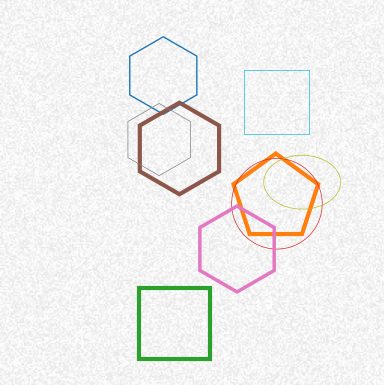[{"shape": "hexagon", "thickness": 1, "radius": 0.5, "center": [0.424, 0.804]}, {"shape": "pentagon", "thickness": 3, "radius": 0.58, "center": [0.716, 0.486]}, {"shape": "square", "thickness": 3, "radius": 0.46, "center": [0.452, 0.16]}, {"shape": "circle", "thickness": 0.5, "radius": 0.59, "center": [0.719, 0.471]}, {"shape": "hexagon", "thickness": 3, "radius": 0.59, "center": [0.466, 0.614]}, {"shape": "hexagon", "thickness": 2.5, "radius": 0.56, "center": [0.616, 0.353]}, {"shape": "hexagon", "thickness": 0.5, "radius": 0.47, "center": [0.413, 0.638]}, {"shape": "oval", "thickness": 0.5, "radius": 0.5, "center": [0.785, 0.527]}, {"shape": "square", "thickness": 0.5, "radius": 0.42, "center": [0.717, 0.735]}]